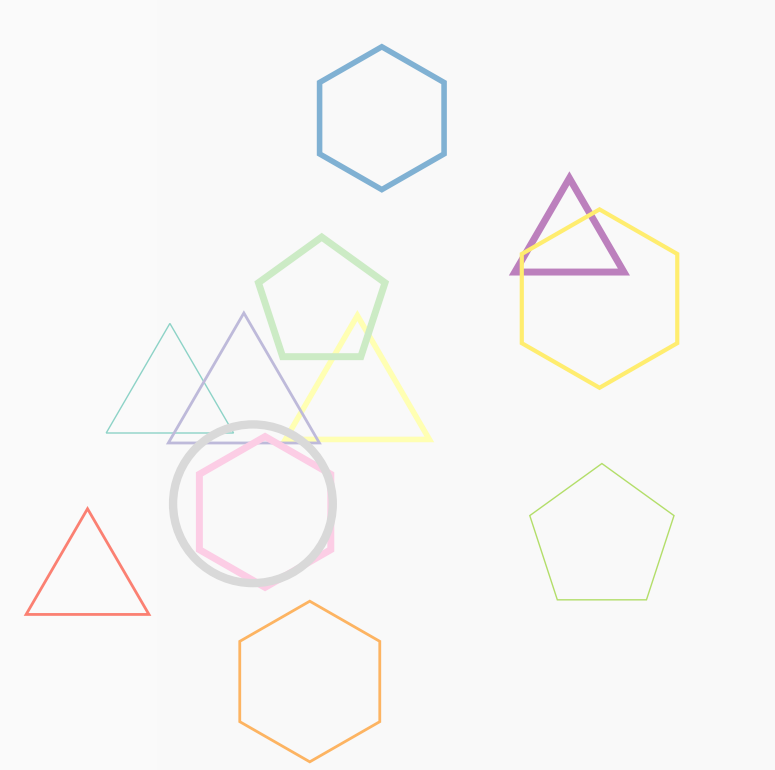[{"shape": "triangle", "thickness": 0.5, "radius": 0.47, "center": [0.219, 0.485]}, {"shape": "triangle", "thickness": 2, "radius": 0.54, "center": [0.461, 0.483]}, {"shape": "triangle", "thickness": 1, "radius": 0.56, "center": [0.315, 0.481]}, {"shape": "triangle", "thickness": 1, "radius": 0.46, "center": [0.113, 0.248]}, {"shape": "hexagon", "thickness": 2, "radius": 0.46, "center": [0.493, 0.846]}, {"shape": "hexagon", "thickness": 1, "radius": 0.52, "center": [0.4, 0.115]}, {"shape": "pentagon", "thickness": 0.5, "radius": 0.49, "center": [0.777, 0.3]}, {"shape": "hexagon", "thickness": 2.5, "radius": 0.49, "center": [0.342, 0.335]}, {"shape": "circle", "thickness": 3, "radius": 0.52, "center": [0.326, 0.346]}, {"shape": "triangle", "thickness": 2.5, "radius": 0.41, "center": [0.735, 0.687]}, {"shape": "pentagon", "thickness": 2.5, "radius": 0.43, "center": [0.415, 0.606]}, {"shape": "hexagon", "thickness": 1.5, "radius": 0.58, "center": [0.774, 0.612]}]